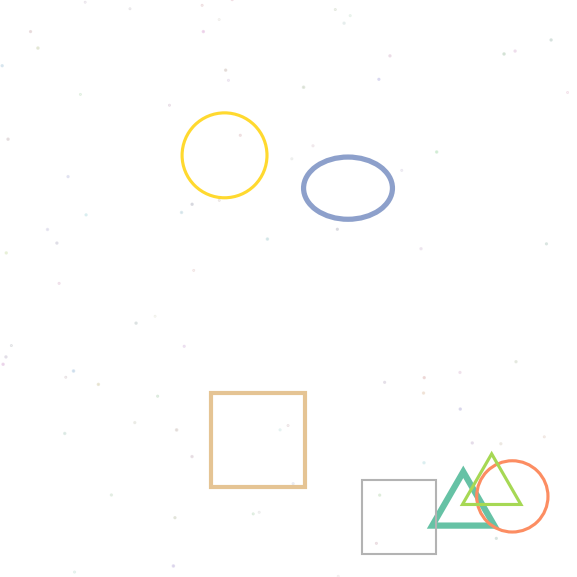[{"shape": "triangle", "thickness": 3, "radius": 0.31, "center": [0.802, 0.12]}, {"shape": "circle", "thickness": 1.5, "radius": 0.31, "center": [0.887, 0.14]}, {"shape": "oval", "thickness": 2.5, "radius": 0.38, "center": [0.603, 0.673]}, {"shape": "triangle", "thickness": 1.5, "radius": 0.29, "center": [0.851, 0.155]}, {"shape": "circle", "thickness": 1.5, "radius": 0.37, "center": [0.389, 0.73]}, {"shape": "square", "thickness": 2, "radius": 0.41, "center": [0.446, 0.237]}, {"shape": "square", "thickness": 1, "radius": 0.32, "center": [0.691, 0.104]}]